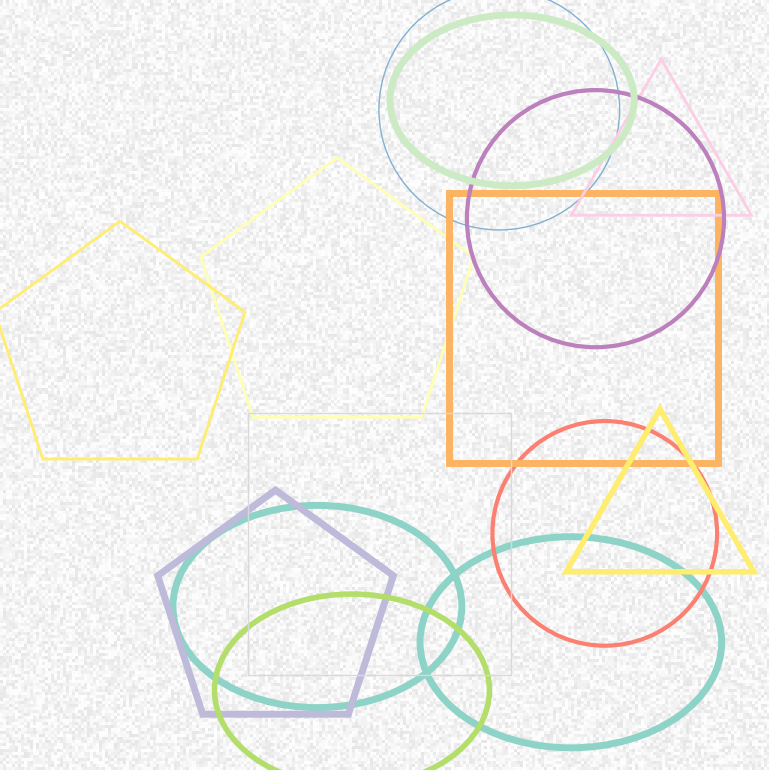[{"shape": "oval", "thickness": 2.5, "radius": 0.98, "center": [0.741, 0.166]}, {"shape": "oval", "thickness": 2.5, "radius": 0.94, "center": [0.412, 0.212]}, {"shape": "pentagon", "thickness": 1, "radius": 0.93, "center": [0.438, 0.609]}, {"shape": "pentagon", "thickness": 2.5, "radius": 0.8, "center": [0.358, 0.203]}, {"shape": "circle", "thickness": 1.5, "radius": 0.73, "center": [0.785, 0.307]}, {"shape": "circle", "thickness": 0.5, "radius": 0.78, "center": [0.648, 0.858]}, {"shape": "square", "thickness": 2.5, "radius": 0.88, "center": [0.758, 0.574]}, {"shape": "oval", "thickness": 2, "radius": 0.89, "center": [0.457, 0.104]}, {"shape": "triangle", "thickness": 1, "radius": 0.68, "center": [0.859, 0.788]}, {"shape": "square", "thickness": 0.5, "radius": 0.85, "center": [0.493, 0.294]}, {"shape": "circle", "thickness": 1.5, "radius": 0.83, "center": [0.773, 0.716]}, {"shape": "oval", "thickness": 2.5, "radius": 0.79, "center": [0.665, 0.87]}, {"shape": "pentagon", "thickness": 1, "radius": 0.85, "center": [0.156, 0.542]}, {"shape": "triangle", "thickness": 2, "radius": 0.7, "center": [0.857, 0.328]}]